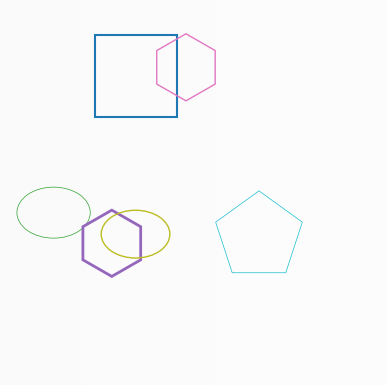[{"shape": "square", "thickness": 1.5, "radius": 0.53, "center": [0.35, 0.803]}, {"shape": "oval", "thickness": 0.5, "radius": 0.47, "center": [0.138, 0.448]}, {"shape": "hexagon", "thickness": 2, "radius": 0.43, "center": [0.289, 0.368]}, {"shape": "hexagon", "thickness": 1, "radius": 0.44, "center": [0.48, 0.825]}, {"shape": "oval", "thickness": 1, "radius": 0.44, "center": [0.35, 0.392]}, {"shape": "pentagon", "thickness": 0.5, "radius": 0.59, "center": [0.668, 0.387]}]